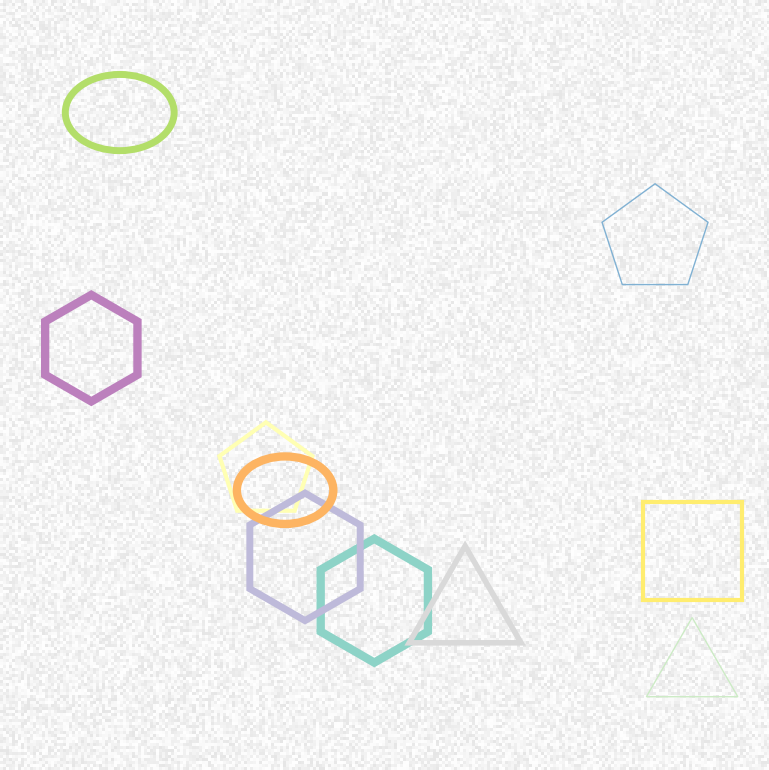[{"shape": "hexagon", "thickness": 3, "radius": 0.4, "center": [0.486, 0.22]}, {"shape": "pentagon", "thickness": 1.5, "radius": 0.32, "center": [0.345, 0.388]}, {"shape": "hexagon", "thickness": 2.5, "radius": 0.41, "center": [0.396, 0.277]}, {"shape": "pentagon", "thickness": 0.5, "radius": 0.36, "center": [0.851, 0.689]}, {"shape": "oval", "thickness": 3, "radius": 0.31, "center": [0.37, 0.363]}, {"shape": "oval", "thickness": 2.5, "radius": 0.35, "center": [0.155, 0.854]}, {"shape": "triangle", "thickness": 2, "radius": 0.42, "center": [0.604, 0.207]}, {"shape": "hexagon", "thickness": 3, "radius": 0.35, "center": [0.119, 0.548]}, {"shape": "triangle", "thickness": 0.5, "radius": 0.34, "center": [0.899, 0.129]}, {"shape": "square", "thickness": 1.5, "radius": 0.32, "center": [0.899, 0.284]}]